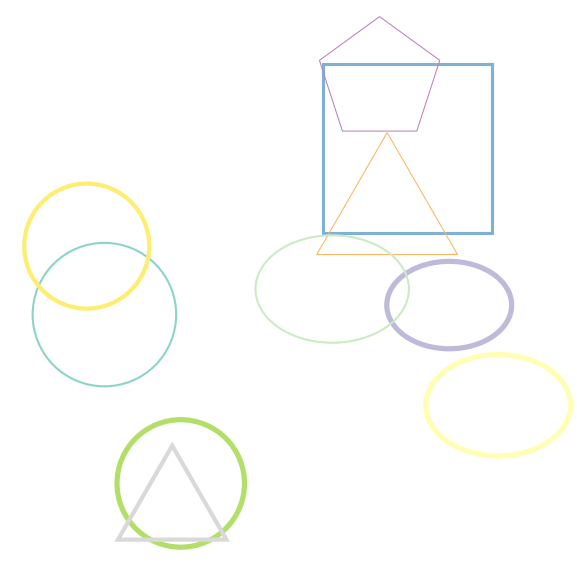[{"shape": "circle", "thickness": 1, "radius": 0.62, "center": [0.181, 0.454]}, {"shape": "oval", "thickness": 2.5, "radius": 0.63, "center": [0.863, 0.297]}, {"shape": "oval", "thickness": 2.5, "radius": 0.54, "center": [0.778, 0.471]}, {"shape": "square", "thickness": 1.5, "radius": 0.73, "center": [0.706, 0.742]}, {"shape": "triangle", "thickness": 0.5, "radius": 0.7, "center": [0.67, 0.629]}, {"shape": "circle", "thickness": 2.5, "radius": 0.55, "center": [0.313, 0.162]}, {"shape": "triangle", "thickness": 2, "radius": 0.54, "center": [0.298, 0.119]}, {"shape": "pentagon", "thickness": 0.5, "radius": 0.55, "center": [0.657, 0.861]}, {"shape": "oval", "thickness": 1, "radius": 0.66, "center": [0.575, 0.499]}, {"shape": "circle", "thickness": 2, "radius": 0.54, "center": [0.15, 0.573]}]